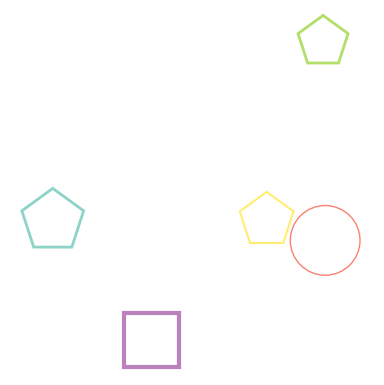[{"shape": "pentagon", "thickness": 2, "radius": 0.42, "center": [0.137, 0.426]}, {"shape": "circle", "thickness": 1, "radius": 0.45, "center": [0.845, 0.376]}, {"shape": "pentagon", "thickness": 2, "radius": 0.34, "center": [0.839, 0.892]}, {"shape": "square", "thickness": 3, "radius": 0.36, "center": [0.393, 0.117]}, {"shape": "pentagon", "thickness": 1.5, "radius": 0.37, "center": [0.693, 0.428]}]